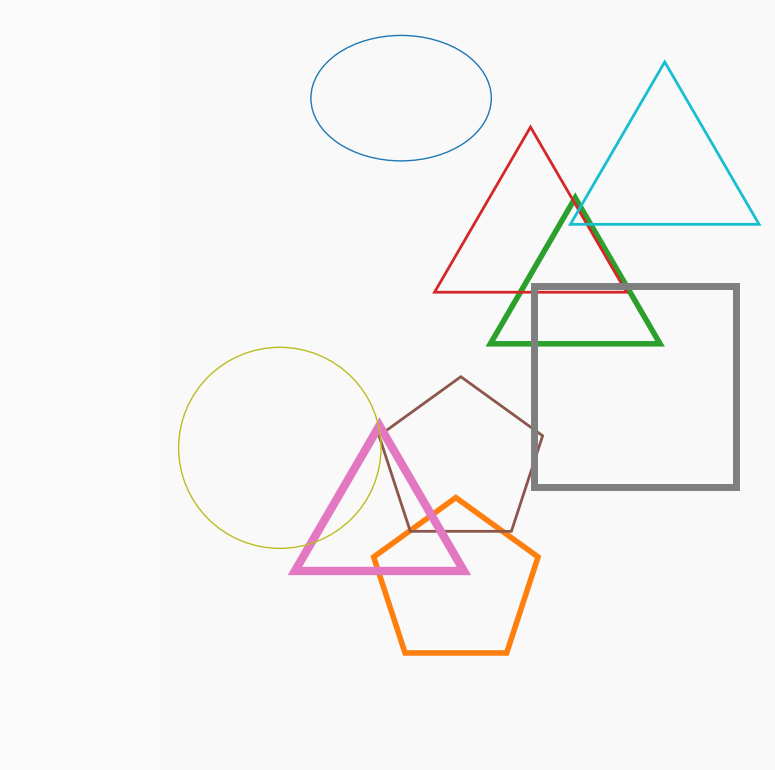[{"shape": "oval", "thickness": 0.5, "radius": 0.58, "center": [0.518, 0.873]}, {"shape": "pentagon", "thickness": 2, "radius": 0.56, "center": [0.588, 0.242]}, {"shape": "triangle", "thickness": 2, "radius": 0.63, "center": [0.742, 0.617]}, {"shape": "triangle", "thickness": 1, "radius": 0.71, "center": [0.685, 0.692]}, {"shape": "pentagon", "thickness": 1, "radius": 0.55, "center": [0.595, 0.4]}, {"shape": "triangle", "thickness": 3, "radius": 0.63, "center": [0.49, 0.321]}, {"shape": "square", "thickness": 2.5, "radius": 0.65, "center": [0.82, 0.499]}, {"shape": "circle", "thickness": 0.5, "radius": 0.65, "center": [0.361, 0.418]}, {"shape": "triangle", "thickness": 1, "radius": 0.7, "center": [0.858, 0.779]}]